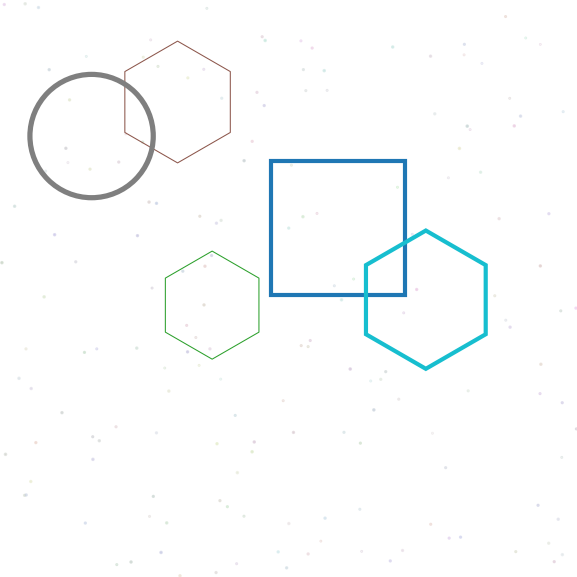[{"shape": "square", "thickness": 2, "radius": 0.58, "center": [0.586, 0.604]}, {"shape": "hexagon", "thickness": 0.5, "radius": 0.47, "center": [0.367, 0.471]}, {"shape": "hexagon", "thickness": 0.5, "radius": 0.53, "center": [0.307, 0.822]}, {"shape": "circle", "thickness": 2.5, "radius": 0.53, "center": [0.159, 0.764]}, {"shape": "hexagon", "thickness": 2, "radius": 0.6, "center": [0.737, 0.48]}]